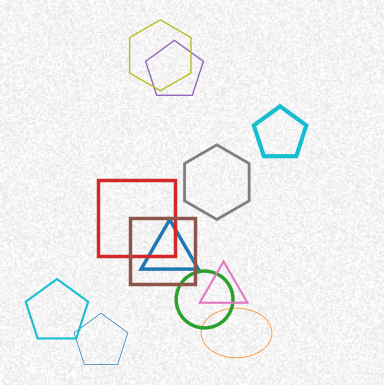[{"shape": "triangle", "thickness": 2.5, "radius": 0.43, "center": [0.441, 0.344]}, {"shape": "pentagon", "thickness": 0.5, "radius": 0.37, "center": [0.262, 0.113]}, {"shape": "oval", "thickness": 0.5, "radius": 0.46, "center": [0.614, 0.135]}, {"shape": "circle", "thickness": 2.5, "radius": 0.37, "center": [0.531, 0.222]}, {"shape": "square", "thickness": 2.5, "radius": 0.5, "center": [0.355, 0.433]}, {"shape": "pentagon", "thickness": 1, "radius": 0.39, "center": [0.453, 0.816]}, {"shape": "square", "thickness": 2.5, "radius": 0.43, "center": [0.422, 0.347]}, {"shape": "triangle", "thickness": 1.5, "radius": 0.36, "center": [0.581, 0.249]}, {"shape": "hexagon", "thickness": 2, "radius": 0.48, "center": [0.563, 0.527]}, {"shape": "hexagon", "thickness": 1, "radius": 0.46, "center": [0.416, 0.856]}, {"shape": "pentagon", "thickness": 3, "radius": 0.36, "center": [0.727, 0.652]}, {"shape": "pentagon", "thickness": 1.5, "radius": 0.43, "center": [0.148, 0.19]}]